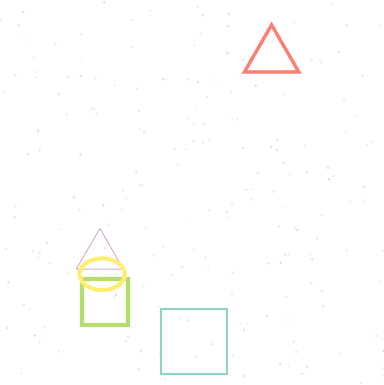[{"shape": "square", "thickness": 1.5, "radius": 0.42, "center": [0.504, 0.114]}, {"shape": "triangle", "thickness": 2.5, "radius": 0.41, "center": [0.705, 0.854]}, {"shape": "square", "thickness": 3, "radius": 0.3, "center": [0.272, 0.216]}, {"shape": "triangle", "thickness": 0.5, "radius": 0.35, "center": [0.259, 0.336]}, {"shape": "oval", "thickness": 3, "radius": 0.29, "center": [0.265, 0.288]}]